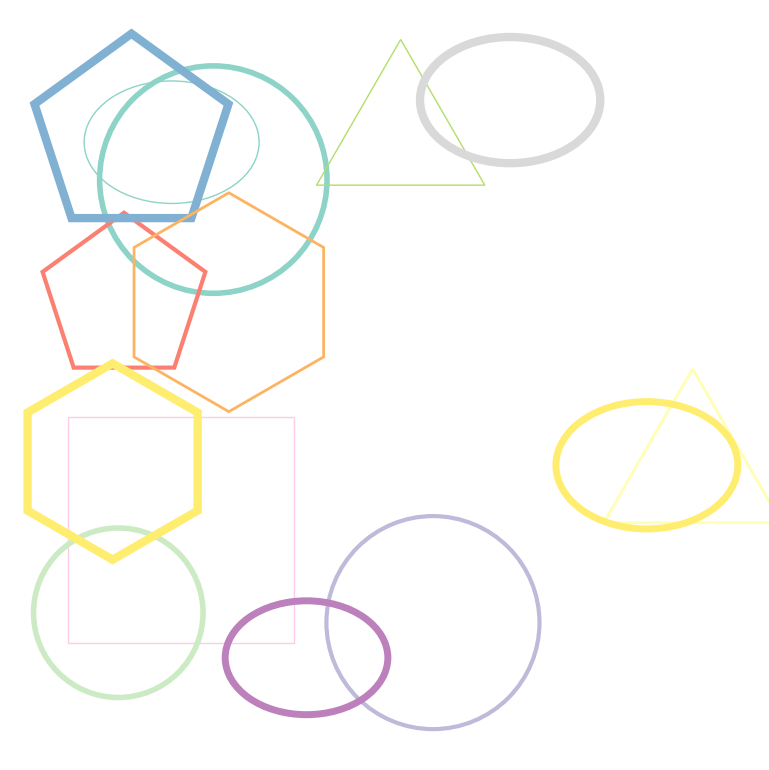[{"shape": "oval", "thickness": 0.5, "radius": 0.57, "center": [0.223, 0.815]}, {"shape": "circle", "thickness": 2, "radius": 0.74, "center": [0.277, 0.767]}, {"shape": "triangle", "thickness": 1, "radius": 0.67, "center": [0.899, 0.388]}, {"shape": "circle", "thickness": 1.5, "radius": 0.69, "center": [0.562, 0.191]}, {"shape": "pentagon", "thickness": 1.5, "radius": 0.56, "center": [0.161, 0.613]}, {"shape": "pentagon", "thickness": 3, "radius": 0.66, "center": [0.171, 0.824]}, {"shape": "hexagon", "thickness": 1, "radius": 0.71, "center": [0.297, 0.608]}, {"shape": "triangle", "thickness": 0.5, "radius": 0.63, "center": [0.52, 0.823]}, {"shape": "square", "thickness": 0.5, "radius": 0.73, "center": [0.235, 0.312]}, {"shape": "oval", "thickness": 3, "radius": 0.59, "center": [0.663, 0.87]}, {"shape": "oval", "thickness": 2.5, "radius": 0.53, "center": [0.398, 0.146]}, {"shape": "circle", "thickness": 2, "radius": 0.55, "center": [0.154, 0.204]}, {"shape": "oval", "thickness": 2.5, "radius": 0.59, "center": [0.84, 0.396]}, {"shape": "hexagon", "thickness": 3, "radius": 0.64, "center": [0.146, 0.401]}]